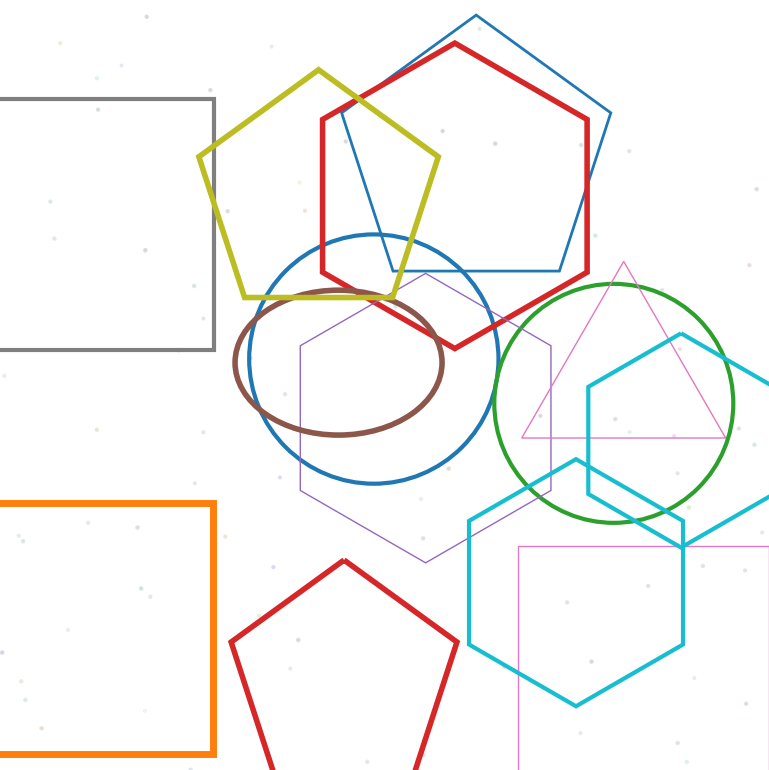[{"shape": "pentagon", "thickness": 1, "radius": 0.92, "center": [0.618, 0.797]}, {"shape": "circle", "thickness": 1.5, "radius": 0.81, "center": [0.485, 0.534]}, {"shape": "square", "thickness": 2.5, "radius": 0.82, "center": [0.113, 0.184]}, {"shape": "circle", "thickness": 1.5, "radius": 0.78, "center": [0.797, 0.476]}, {"shape": "pentagon", "thickness": 2, "radius": 0.77, "center": [0.447, 0.119]}, {"shape": "hexagon", "thickness": 2, "radius": 0.99, "center": [0.591, 0.746]}, {"shape": "hexagon", "thickness": 0.5, "radius": 0.94, "center": [0.553, 0.457]}, {"shape": "oval", "thickness": 2, "radius": 0.67, "center": [0.44, 0.529]}, {"shape": "triangle", "thickness": 0.5, "radius": 0.76, "center": [0.81, 0.508]}, {"shape": "square", "thickness": 0.5, "radius": 0.82, "center": [0.836, 0.128]}, {"shape": "square", "thickness": 1.5, "radius": 0.82, "center": [0.115, 0.709]}, {"shape": "pentagon", "thickness": 2, "radius": 0.82, "center": [0.414, 0.746]}, {"shape": "hexagon", "thickness": 1.5, "radius": 0.7, "center": [0.885, 0.428]}, {"shape": "hexagon", "thickness": 1.5, "radius": 0.8, "center": [0.748, 0.243]}]